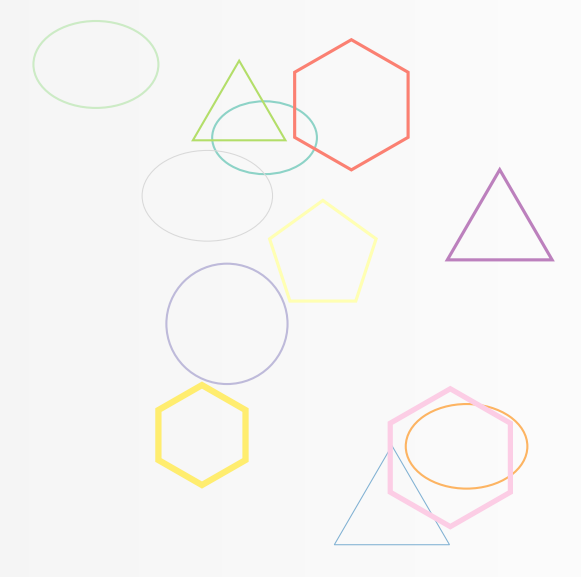[{"shape": "oval", "thickness": 1, "radius": 0.45, "center": [0.455, 0.761]}, {"shape": "pentagon", "thickness": 1.5, "radius": 0.48, "center": [0.555, 0.556]}, {"shape": "circle", "thickness": 1, "radius": 0.52, "center": [0.39, 0.438]}, {"shape": "hexagon", "thickness": 1.5, "radius": 0.56, "center": [0.605, 0.818]}, {"shape": "triangle", "thickness": 0.5, "radius": 0.57, "center": [0.674, 0.113]}, {"shape": "oval", "thickness": 1, "radius": 0.52, "center": [0.803, 0.226]}, {"shape": "triangle", "thickness": 1, "radius": 0.46, "center": [0.411, 0.802]}, {"shape": "hexagon", "thickness": 2.5, "radius": 0.6, "center": [0.775, 0.207]}, {"shape": "oval", "thickness": 0.5, "radius": 0.56, "center": [0.357, 0.66]}, {"shape": "triangle", "thickness": 1.5, "radius": 0.52, "center": [0.86, 0.601]}, {"shape": "oval", "thickness": 1, "radius": 0.54, "center": [0.165, 0.888]}, {"shape": "hexagon", "thickness": 3, "radius": 0.43, "center": [0.347, 0.246]}]